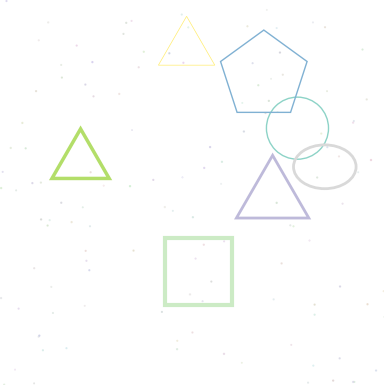[{"shape": "circle", "thickness": 1, "radius": 0.4, "center": [0.773, 0.667]}, {"shape": "triangle", "thickness": 2, "radius": 0.54, "center": [0.708, 0.488]}, {"shape": "pentagon", "thickness": 1, "radius": 0.59, "center": [0.685, 0.804]}, {"shape": "triangle", "thickness": 2.5, "radius": 0.43, "center": [0.209, 0.579]}, {"shape": "oval", "thickness": 2, "radius": 0.41, "center": [0.844, 0.567]}, {"shape": "square", "thickness": 3, "radius": 0.44, "center": [0.516, 0.295]}, {"shape": "triangle", "thickness": 0.5, "radius": 0.42, "center": [0.485, 0.873]}]